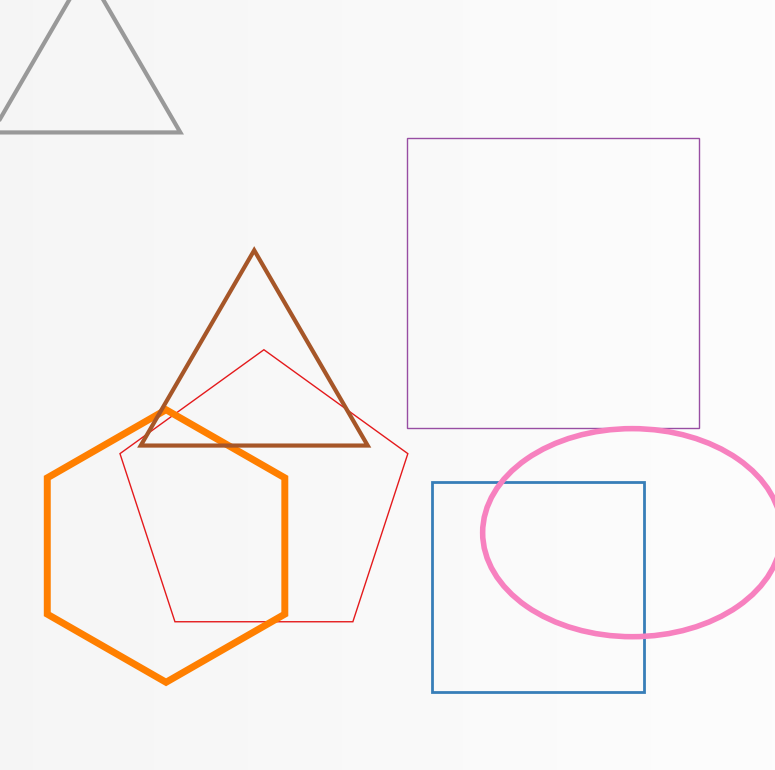[{"shape": "pentagon", "thickness": 0.5, "radius": 0.98, "center": [0.341, 0.351]}, {"shape": "square", "thickness": 1, "radius": 0.68, "center": [0.694, 0.238]}, {"shape": "square", "thickness": 0.5, "radius": 0.94, "center": [0.714, 0.633]}, {"shape": "hexagon", "thickness": 2.5, "radius": 0.88, "center": [0.214, 0.291]}, {"shape": "triangle", "thickness": 1.5, "radius": 0.85, "center": [0.328, 0.506]}, {"shape": "oval", "thickness": 2, "radius": 0.97, "center": [0.816, 0.308]}, {"shape": "triangle", "thickness": 1.5, "radius": 0.7, "center": [0.111, 0.898]}]